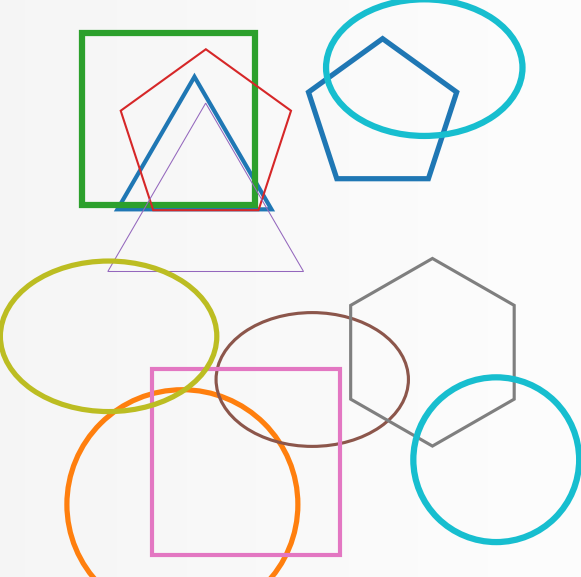[{"shape": "triangle", "thickness": 2, "radius": 0.76, "center": [0.335, 0.713]}, {"shape": "pentagon", "thickness": 2.5, "radius": 0.67, "center": [0.658, 0.798]}, {"shape": "circle", "thickness": 2.5, "radius": 0.99, "center": [0.314, 0.126]}, {"shape": "square", "thickness": 3, "radius": 0.74, "center": [0.29, 0.794]}, {"shape": "pentagon", "thickness": 1, "radius": 0.77, "center": [0.354, 0.76]}, {"shape": "triangle", "thickness": 0.5, "radius": 0.97, "center": [0.354, 0.626]}, {"shape": "oval", "thickness": 1.5, "radius": 0.83, "center": [0.537, 0.342]}, {"shape": "square", "thickness": 2, "radius": 0.81, "center": [0.423, 0.199]}, {"shape": "hexagon", "thickness": 1.5, "radius": 0.81, "center": [0.744, 0.389]}, {"shape": "oval", "thickness": 2.5, "radius": 0.93, "center": [0.187, 0.417]}, {"shape": "circle", "thickness": 3, "radius": 0.71, "center": [0.854, 0.203]}, {"shape": "oval", "thickness": 3, "radius": 0.84, "center": [0.73, 0.882]}]